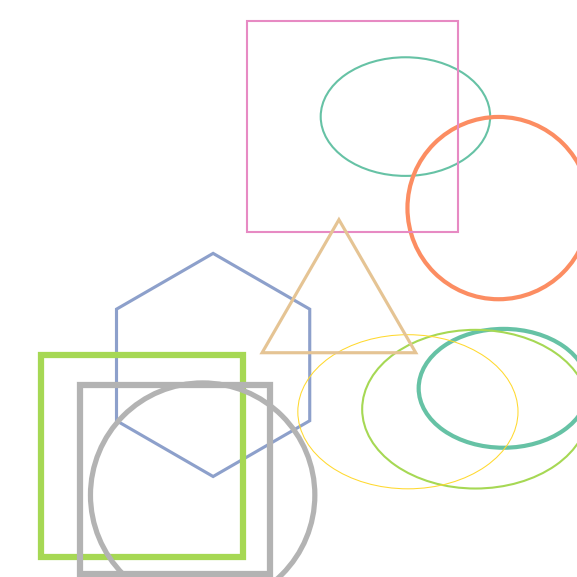[{"shape": "oval", "thickness": 2, "radius": 0.73, "center": [0.872, 0.327]}, {"shape": "oval", "thickness": 1, "radius": 0.73, "center": [0.702, 0.797]}, {"shape": "circle", "thickness": 2, "radius": 0.79, "center": [0.863, 0.639]}, {"shape": "hexagon", "thickness": 1.5, "radius": 0.97, "center": [0.369, 0.367]}, {"shape": "square", "thickness": 1, "radius": 0.92, "center": [0.611, 0.78]}, {"shape": "square", "thickness": 3, "radius": 0.87, "center": [0.246, 0.21]}, {"shape": "oval", "thickness": 1, "radius": 0.98, "center": [0.823, 0.291]}, {"shape": "oval", "thickness": 0.5, "radius": 0.95, "center": [0.706, 0.286]}, {"shape": "triangle", "thickness": 1.5, "radius": 0.77, "center": [0.587, 0.465]}, {"shape": "square", "thickness": 3, "radius": 0.82, "center": [0.303, 0.169]}, {"shape": "circle", "thickness": 2.5, "radius": 0.97, "center": [0.351, 0.142]}]